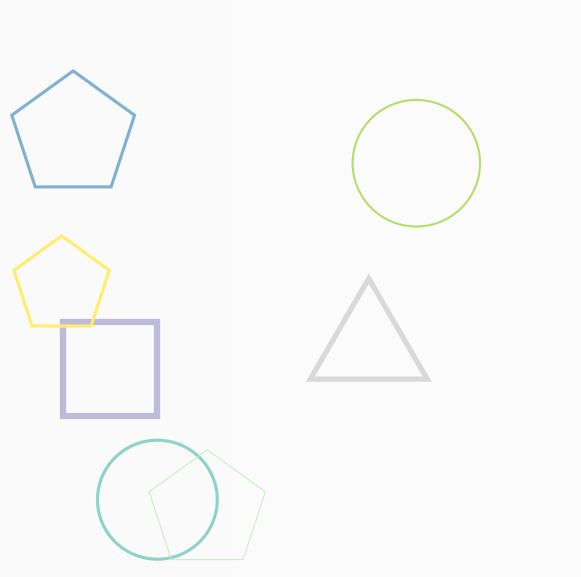[{"shape": "circle", "thickness": 1.5, "radius": 0.52, "center": [0.271, 0.134]}, {"shape": "square", "thickness": 3, "radius": 0.41, "center": [0.189, 0.36]}, {"shape": "pentagon", "thickness": 1.5, "radius": 0.56, "center": [0.126, 0.765]}, {"shape": "circle", "thickness": 1, "radius": 0.55, "center": [0.716, 0.717]}, {"shape": "triangle", "thickness": 2.5, "radius": 0.58, "center": [0.634, 0.401]}, {"shape": "pentagon", "thickness": 0.5, "radius": 0.53, "center": [0.357, 0.115]}, {"shape": "pentagon", "thickness": 1.5, "radius": 0.43, "center": [0.106, 0.504]}]